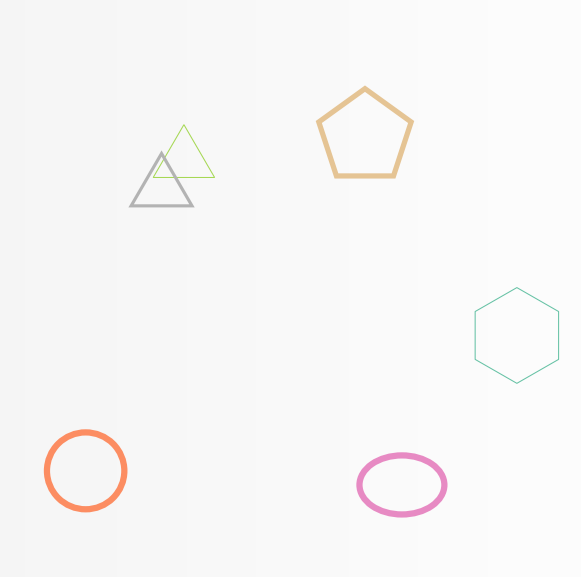[{"shape": "hexagon", "thickness": 0.5, "radius": 0.41, "center": [0.889, 0.418]}, {"shape": "circle", "thickness": 3, "radius": 0.33, "center": [0.147, 0.184]}, {"shape": "oval", "thickness": 3, "radius": 0.37, "center": [0.691, 0.159]}, {"shape": "triangle", "thickness": 0.5, "radius": 0.3, "center": [0.316, 0.722]}, {"shape": "pentagon", "thickness": 2.5, "radius": 0.42, "center": [0.628, 0.762]}, {"shape": "triangle", "thickness": 1.5, "radius": 0.3, "center": [0.278, 0.673]}]